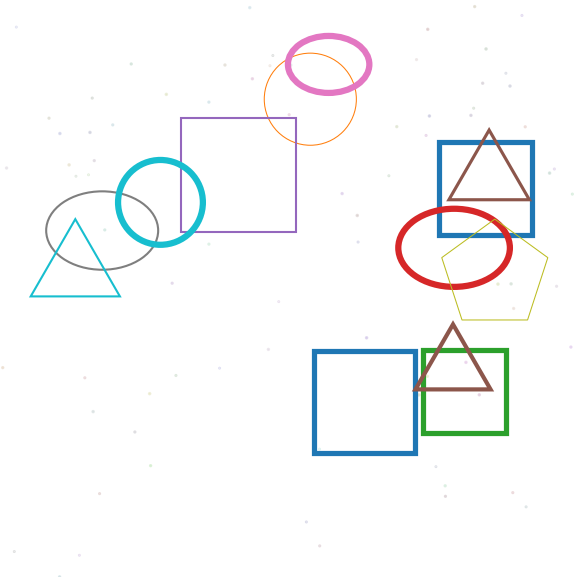[{"shape": "square", "thickness": 2.5, "radius": 0.4, "center": [0.84, 0.673]}, {"shape": "square", "thickness": 2.5, "radius": 0.44, "center": [0.631, 0.303]}, {"shape": "circle", "thickness": 0.5, "radius": 0.4, "center": [0.537, 0.827]}, {"shape": "square", "thickness": 2.5, "radius": 0.36, "center": [0.804, 0.322]}, {"shape": "oval", "thickness": 3, "radius": 0.48, "center": [0.786, 0.57]}, {"shape": "square", "thickness": 1, "radius": 0.5, "center": [0.413, 0.696]}, {"shape": "triangle", "thickness": 1.5, "radius": 0.4, "center": [0.847, 0.693]}, {"shape": "triangle", "thickness": 2, "radius": 0.38, "center": [0.784, 0.362]}, {"shape": "oval", "thickness": 3, "radius": 0.35, "center": [0.569, 0.888]}, {"shape": "oval", "thickness": 1, "radius": 0.48, "center": [0.177, 0.6]}, {"shape": "pentagon", "thickness": 0.5, "radius": 0.48, "center": [0.857, 0.523]}, {"shape": "circle", "thickness": 3, "radius": 0.37, "center": [0.278, 0.649]}, {"shape": "triangle", "thickness": 1, "radius": 0.45, "center": [0.13, 0.53]}]